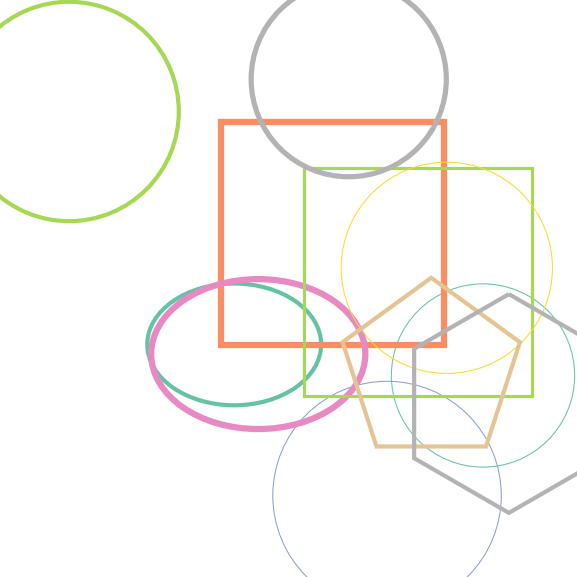[{"shape": "circle", "thickness": 0.5, "radius": 0.79, "center": [0.836, 0.349]}, {"shape": "oval", "thickness": 2, "radius": 0.75, "center": [0.406, 0.403]}, {"shape": "square", "thickness": 3, "radius": 0.96, "center": [0.576, 0.595]}, {"shape": "circle", "thickness": 0.5, "radius": 0.99, "center": [0.67, 0.141]}, {"shape": "oval", "thickness": 3, "radius": 0.93, "center": [0.447, 0.386]}, {"shape": "circle", "thickness": 2, "radius": 0.95, "center": [0.12, 0.806]}, {"shape": "square", "thickness": 1.5, "radius": 0.99, "center": [0.723, 0.511]}, {"shape": "circle", "thickness": 0.5, "radius": 0.91, "center": [0.774, 0.535]}, {"shape": "pentagon", "thickness": 2, "radius": 0.81, "center": [0.747, 0.357]}, {"shape": "hexagon", "thickness": 2, "radius": 0.95, "center": [0.881, 0.3]}, {"shape": "circle", "thickness": 2.5, "radius": 0.84, "center": [0.604, 0.862]}]